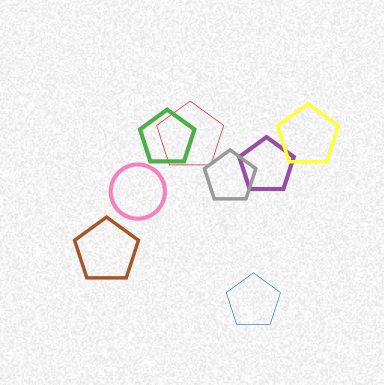[{"shape": "pentagon", "thickness": 0.5, "radius": 0.46, "center": [0.494, 0.646]}, {"shape": "pentagon", "thickness": 0.5, "radius": 0.37, "center": [0.658, 0.217]}, {"shape": "pentagon", "thickness": 3, "radius": 0.37, "center": [0.434, 0.641]}, {"shape": "pentagon", "thickness": 3, "radius": 0.37, "center": [0.692, 0.569]}, {"shape": "pentagon", "thickness": 2.5, "radius": 0.42, "center": [0.8, 0.647]}, {"shape": "pentagon", "thickness": 2.5, "radius": 0.44, "center": [0.277, 0.349]}, {"shape": "circle", "thickness": 3, "radius": 0.35, "center": [0.358, 0.502]}, {"shape": "pentagon", "thickness": 2.5, "radius": 0.35, "center": [0.598, 0.54]}]